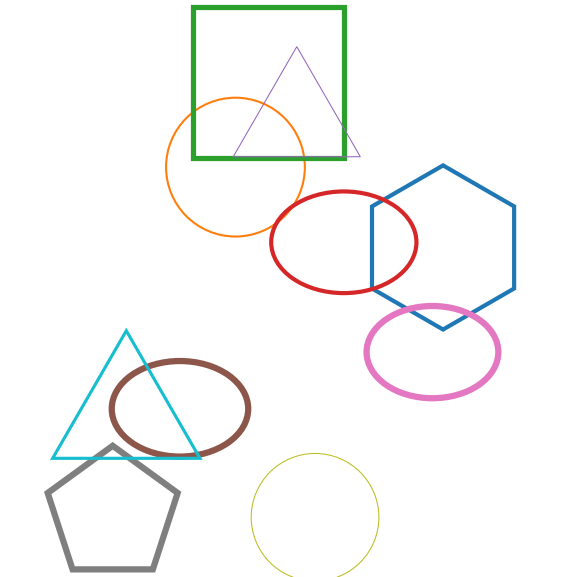[{"shape": "hexagon", "thickness": 2, "radius": 0.71, "center": [0.767, 0.571]}, {"shape": "circle", "thickness": 1, "radius": 0.6, "center": [0.408, 0.71]}, {"shape": "square", "thickness": 2.5, "radius": 0.65, "center": [0.465, 0.856]}, {"shape": "oval", "thickness": 2, "radius": 0.63, "center": [0.595, 0.58]}, {"shape": "triangle", "thickness": 0.5, "radius": 0.64, "center": [0.514, 0.791]}, {"shape": "oval", "thickness": 3, "radius": 0.59, "center": [0.312, 0.291]}, {"shape": "oval", "thickness": 3, "radius": 0.57, "center": [0.749, 0.389]}, {"shape": "pentagon", "thickness": 3, "radius": 0.59, "center": [0.195, 0.109]}, {"shape": "circle", "thickness": 0.5, "radius": 0.55, "center": [0.546, 0.103]}, {"shape": "triangle", "thickness": 1.5, "radius": 0.74, "center": [0.219, 0.279]}]